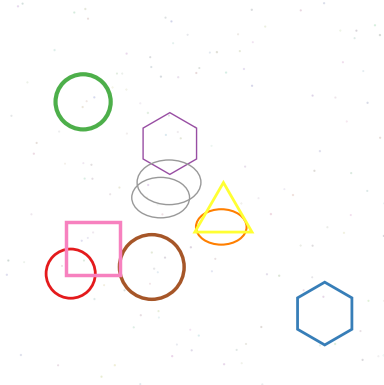[{"shape": "circle", "thickness": 2, "radius": 0.32, "center": [0.184, 0.289]}, {"shape": "hexagon", "thickness": 2, "radius": 0.41, "center": [0.843, 0.186]}, {"shape": "circle", "thickness": 3, "radius": 0.36, "center": [0.216, 0.735]}, {"shape": "hexagon", "thickness": 1, "radius": 0.4, "center": [0.441, 0.627]}, {"shape": "oval", "thickness": 1.5, "radius": 0.33, "center": [0.575, 0.411]}, {"shape": "triangle", "thickness": 2, "radius": 0.43, "center": [0.58, 0.44]}, {"shape": "circle", "thickness": 2.5, "radius": 0.42, "center": [0.394, 0.307]}, {"shape": "square", "thickness": 2.5, "radius": 0.35, "center": [0.242, 0.354]}, {"shape": "oval", "thickness": 1, "radius": 0.41, "center": [0.439, 0.526]}, {"shape": "oval", "thickness": 1, "radius": 0.38, "center": [0.417, 0.487]}]